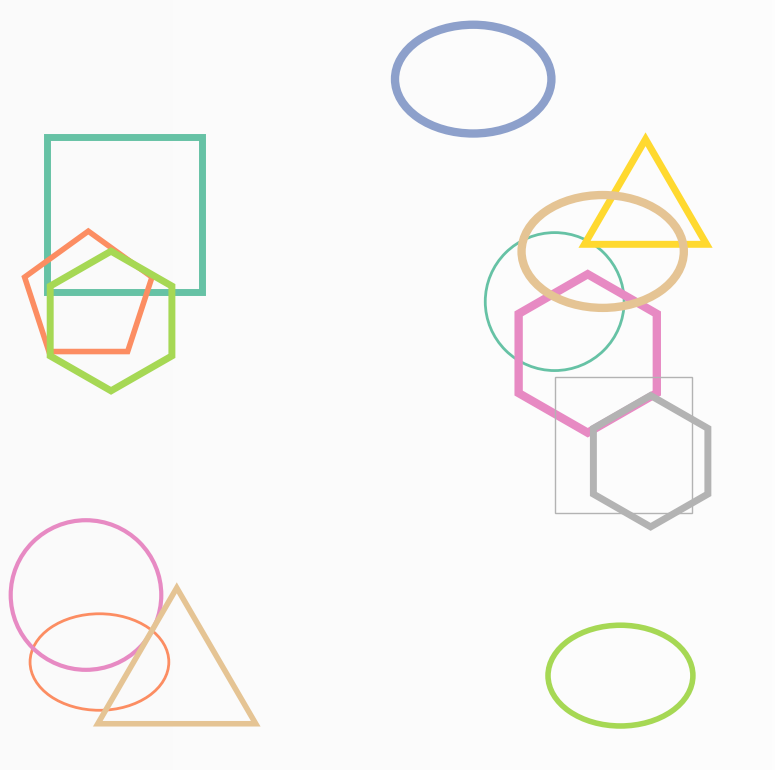[{"shape": "circle", "thickness": 1, "radius": 0.45, "center": [0.716, 0.608]}, {"shape": "square", "thickness": 2.5, "radius": 0.5, "center": [0.161, 0.721]}, {"shape": "oval", "thickness": 1, "radius": 0.45, "center": [0.128, 0.14]}, {"shape": "pentagon", "thickness": 2, "radius": 0.43, "center": [0.114, 0.613]}, {"shape": "oval", "thickness": 3, "radius": 0.5, "center": [0.611, 0.897]}, {"shape": "hexagon", "thickness": 3, "radius": 0.51, "center": [0.758, 0.541]}, {"shape": "circle", "thickness": 1.5, "radius": 0.49, "center": [0.111, 0.227]}, {"shape": "hexagon", "thickness": 2.5, "radius": 0.45, "center": [0.143, 0.583]}, {"shape": "oval", "thickness": 2, "radius": 0.47, "center": [0.801, 0.123]}, {"shape": "triangle", "thickness": 2.5, "radius": 0.45, "center": [0.833, 0.728]}, {"shape": "oval", "thickness": 3, "radius": 0.52, "center": [0.778, 0.673]}, {"shape": "triangle", "thickness": 2, "radius": 0.59, "center": [0.228, 0.119]}, {"shape": "hexagon", "thickness": 2.5, "radius": 0.43, "center": [0.84, 0.401]}, {"shape": "square", "thickness": 0.5, "radius": 0.44, "center": [0.805, 0.422]}]